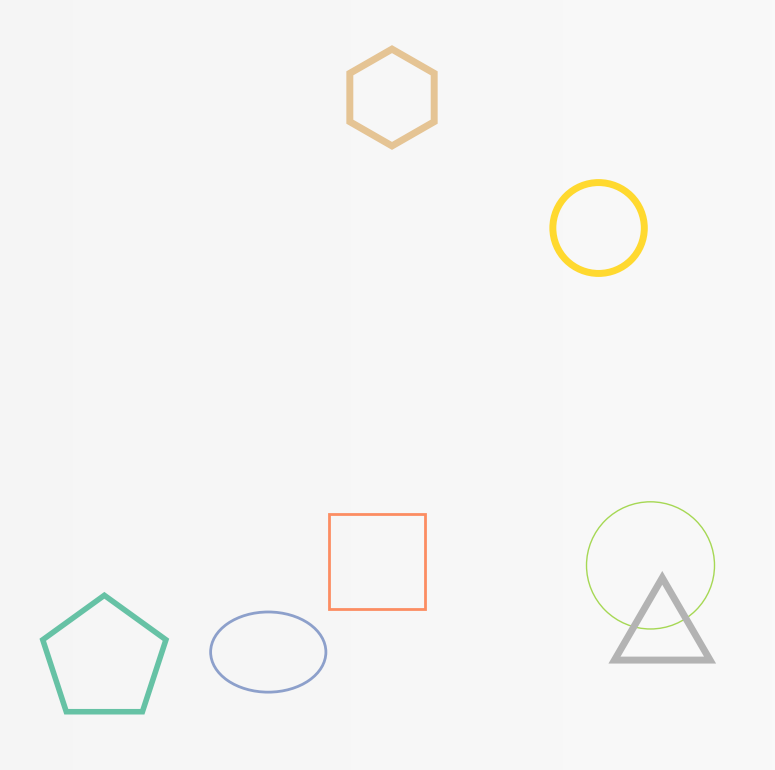[{"shape": "pentagon", "thickness": 2, "radius": 0.42, "center": [0.135, 0.143]}, {"shape": "square", "thickness": 1, "radius": 0.31, "center": [0.486, 0.271]}, {"shape": "oval", "thickness": 1, "radius": 0.37, "center": [0.346, 0.153]}, {"shape": "circle", "thickness": 0.5, "radius": 0.41, "center": [0.839, 0.266]}, {"shape": "circle", "thickness": 2.5, "radius": 0.3, "center": [0.772, 0.704]}, {"shape": "hexagon", "thickness": 2.5, "radius": 0.31, "center": [0.506, 0.873]}, {"shape": "triangle", "thickness": 2.5, "radius": 0.36, "center": [0.855, 0.178]}]